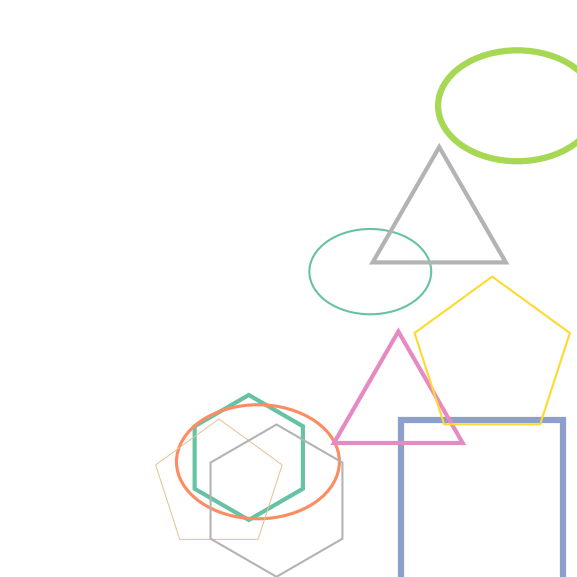[{"shape": "oval", "thickness": 1, "radius": 0.53, "center": [0.641, 0.529]}, {"shape": "hexagon", "thickness": 2, "radius": 0.54, "center": [0.431, 0.207]}, {"shape": "oval", "thickness": 1.5, "radius": 0.71, "center": [0.447, 0.2]}, {"shape": "square", "thickness": 3, "radius": 0.7, "center": [0.834, 0.131]}, {"shape": "triangle", "thickness": 2, "radius": 0.64, "center": [0.69, 0.296]}, {"shape": "oval", "thickness": 3, "radius": 0.69, "center": [0.896, 0.816]}, {"shape": "pentagon", "thickness": 1, "radius": 0.71, "center": [0.852, 0.379]}, {"shape": "pentagon", "thickness": 0.5, "radius": 0.58, "center": [0.379, 0.158]}, {"shape": "hexagon", "thickness": 1, "radius": 0.66, "center": [0.479, 0.132]}, {"shape": "triangle", "thickness": 2, "radius": 0.67, "center": [0.761, 0.611]}]